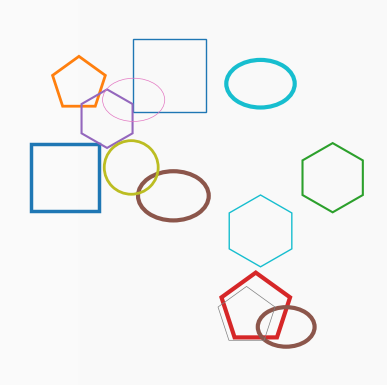[{"shape": "square", "thickness": 2.5, "radius": 0.44, "center": [0.169, 0.539]}, {"shape": "square", "thickness": 1, "radius": 0.47, "center": [0.437, 0.804]}, {"shape": "pentagon", "thickness": 2, "radius": 0.36, "center": [0.204, 0.782]}, {"shape": "hexagon", "thickness": 1.5, "radius": 0.45, "center": [0.859, 0.538]}, {"shape": "pentagon", "thickness": 3, "radius": 0.47, "center": [0.66, 0.199]}, {"shape": "hexagon", "thickness": 1.5, "radius": 0.38, "center": [0.276, 0.692]}, {"shape": "oval", "thickness": 3, "radius": 0.37, "center": [0.739, 0.151]}, {"shape": "oval", "thickness": 3, "radius": 0.46, "center": [0.447, 0.491]}, {"shape": "oval", "thickness": 0.5, "radius": 0.4, "center": [0.345, 0.741]}, {"shape": "pentagon", "thickness": 0.5, "radius": 0.39, "center": [0.636, 0.179]}, {"shape": "circle", "thickness": 2, "radius": 0.35, "center": [0.339, 0.565]}, {"shape": "oval", "thickness": 3, "radius": 0.44, "center": [0.672, 0.783]}, {"shape": "hexagon", "thickness": 1, "radius": 0.47, "center": [0.672, 0.4]}]